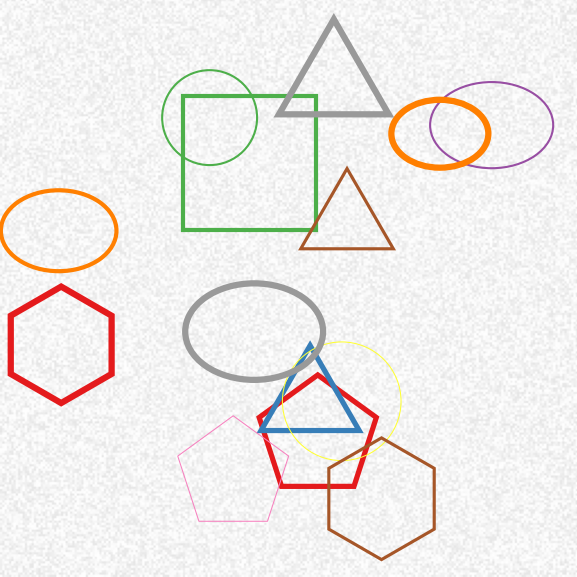[{"shape": "hexagon", "thickness": 3, "radius": 0.5, "center": [0.106, 0.402]}, {"shape": "pentagon", "thickness": 2.5, "radius": 0.53, "center": [0.55, 0.243]}, {"shape": "triangle", "thickness": 2.5, "radius": 0.49, "center": [0.537, 0.303]}, {"shape": "circle", "thickness": 1, "radius": 0.41, "center": [0.363, 0.795]}, {"shape": "square", "thickness": 2, "radius": 0.58, "center": [0.432, 0.716]}, {"shape": "oval", "thickness": 1, "radius": 0.53, "center": [0.851, 0.782]}, {"shape": "oval", "thickness": 2, "radius": 0.5, "center": [0.102, 0.6]}, {"shape": "oval", "thickness": 3, "radius": 0.42, "center": [0.762, 0.768]}, {"shape": "circle", "thickness": 0.5, "radius": 0.51, "center": [0.592, 0.304]}, {"shape": "hexagon", "thickness": 1.5, "radius": 0.53, "center": [0.661, 0.136]}, {"shape": "triangle", "thickness": 1.5, "radius": 0.46, "center": [0.601, 0.615]}, {"shape": "pentagon", "thickness": 0.5, "radius": 0.5, "center": [0.404, 0.178]}, {"shape": "triangle", "thickness": 3, "radius": 0.55, "center": [0.578, 0.856]}, {"shape": "oval", "thickness": 3, "radius": 0.6, "center": [0.44, 0.425]}]